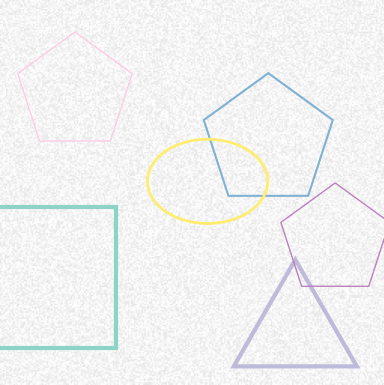[{"shape": "square", "thickness": 3, "radius": 0.92, "center": [0.117, 0.28]}, {"shape": "triangle", "thickness": 3, "radius": 0.92, "center": [0.767, 0.141]}, {"shape": "pentagon", "thickness": 1.5, "radius": 0.88, "center": [0.697, 0.634]}, {"shape": "pentagon", "thickness": 1, "radius": 0.78, "center": [0.195, 0.76]}, {"shape": "pentagon", "thickness": 1, "radius": 0.74, "center": [0.871, 0.377]}, {"shape": "oval", "thickness": 2, "radius": 0.78, "center": [0.539, 0.529]}]